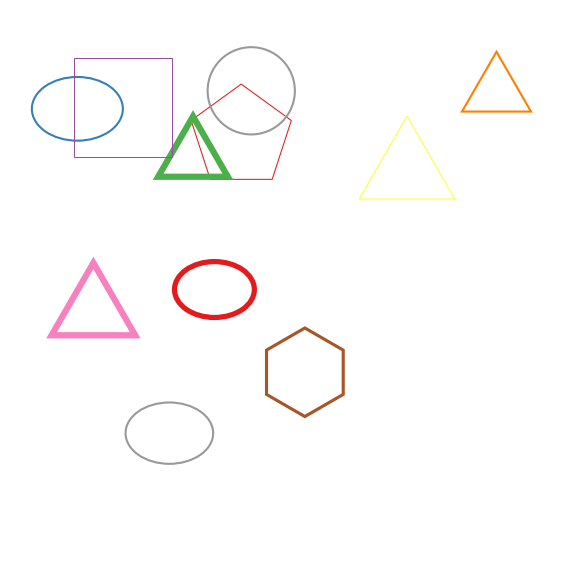[{"shape": "oval", "thickness": 2.5, "radius": 0.35, "center": [0.371, 0.498]}, {"shape": "pentagon", "thickness": 0.5, "radius": 0.46, "center": [0.418, 0.762]}, {"shape": "oval", "thickness": 1, "radius": 0.39, "center": [0.134, 0.811]}, {"shape": "triangle", "thickness": 3, "radius": 0.35, "center": [0.334, 0.728]}, {"shape": "square", "thickness": 0.5, "radius": 0.43, "center": [0.213, 0.813]}, {"shape": "triangle", "thickness": 1, "radius": 0.34, "center": [0.86, 0.84]}, {"shape": "triangle", "thickness": 0.5, "radius": 0.48, "center": [0.705, 0.702]}, {"shape": "hexagon", "thickness": 1.5, "radius": 0.38, "center": [0.528, 0.355]}, {"shape": "triangle", "thickness": 3, "radius": 0.42, "center": [0.162, 0.46]}, {"shape": "circle", "thickness": 1, "radius": 0.38, "center": [0.435, 0.842]}, {"shape": "oval", "thickness": 1, "radius": 0.38, "center": [0.293, 0.249]}]